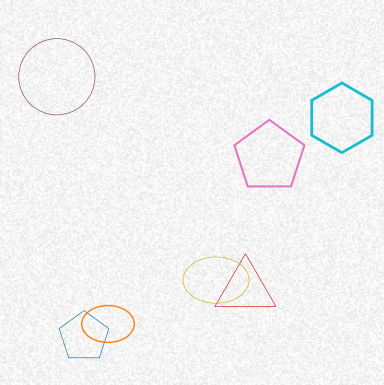[{"shape": "pentagon", "thickness": 0.5, "radius": 0.34, "center": [0.218, 0.125]}, {"shape": "oval", "thickness": 1, "radius": 0.34, "center": [0.281, 0.158]}, {"shape": "triangle", "thickness": 0.5, "radius": 0.46, "center": [0.638, 0.25]}, {"shape": "circle", "thickness": 0.5, "radius": 0.5, "center": [0.148, 0.801]}, {"shape": "pentagon", "thickness": 1.5, "radius": 0.48, "center": [0.7, 0.593]}, {"shape": "oval", "thickness": 0.5, "radius": 0.43, "center": [0.561, 0.273]}, {"shape": "hexagon", "thickness": 2, "radius": 0.45, "center": [0.888, 0.694]}]